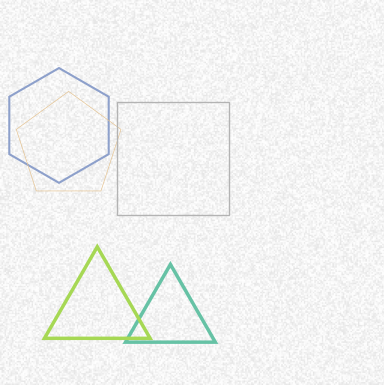[{"shape": "triangle", "thickness": 2.5, "radius": 0.67, "center": [0.443, 0.179]}, {"shape": "hexagon", "thickness": 1.5, "radius": 0.75, "center": [0.153, 0.674]}, {"shape": "triangle", "thickness": 2.5, "radius": 0.79, "center": [0.253, 0.2]}, {"shape": "pentagon", "thickness": 0.5, "radius": 0.71, "center": [0.178, 0.62]}, {"shape": "square", "thickness": 1, "radius": 0.73, "center": [0.449, 0.588]}]